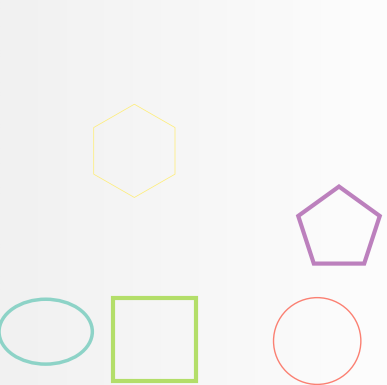[{"shape": "oval", "thickness": 2.5, "radius": 0.6, "center": [0.118, 0.139]}, {"shape": "circle", "thickness": 1, "radius": 0.56, "center": [0.819, 0.114]}, {"shape": "square", "thickness": 3, "radius": 0.54, "center": [0.398, 0.118]}, {"shape": "pentagon", "thickness": 3, "radius": 0.55, "center": [0.875, 0.405]}, {"shape": "hexagon", "thickness": 0.5, "radius": 0.61, "center": [0.347, 0.608]}]